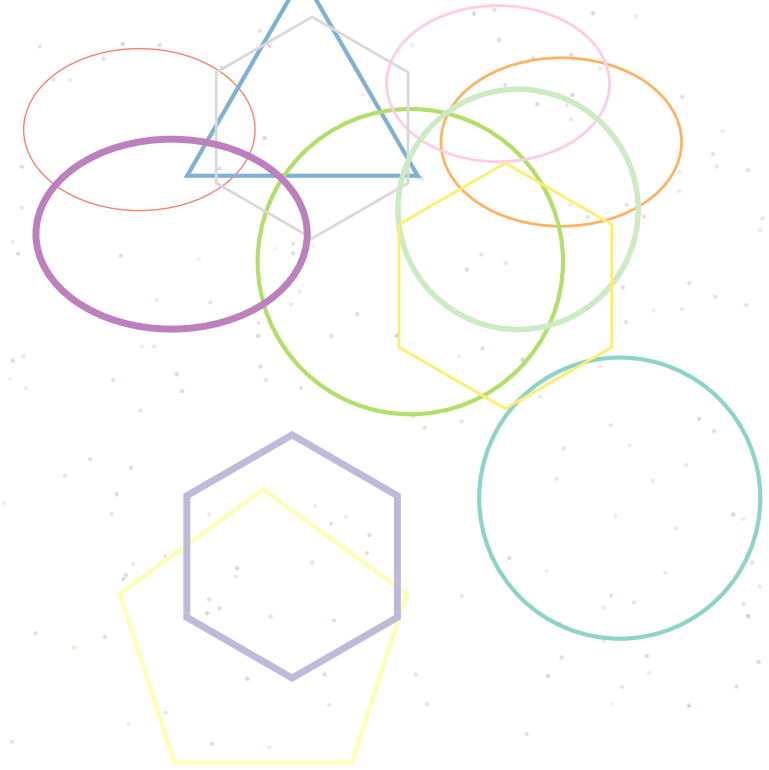[{"shape": "circle", "thickness": 1.5, "radius": 0.91, "center": [0.805, 0.353]}, {"shape": "pentagon", "thickness": 1.5, "radius": 0.98, "center": [0.342, 0.168]}, {"shape": "hexagon", "thickness": 2.5, "radius": 0.79, "center": [0.379, 0.277]}, {"shape": "oval", "thickness": 0.5, "radius": 0.75, "center": [0.181, 0.832]}, {"shape": "triangle", "thickness": 1.5, "radius": 0.86, "center": [0.393, 0.858]}, {"shape": "oval", "thickness": 1, "radius": 0.78, "center": [0.729, 0.816]}, {"shape": "circle", "thickness": 1.5, "radius": 0.99, "center": [0.533, 0.66]}, {"shape": "oval", "thickness": 1, "radius": 0.72, "center": [0.647, 0.891]}, {"shape": "hexagon", "thickness": 1, "radius": 0.72, "center": [0.405, 0.834]}, {"shape": "oval", "thickness": 2.5, "radius": 0.88, "center": [0.223, 0.696]}, {"shape": "circle", "thickness": 2, "radius": 0.78, "center": [0.673, 0.728]}, {"shape": "hexagon", "thickness": 1, "radius": 0.8, "center": [0.656, 0.629]}]